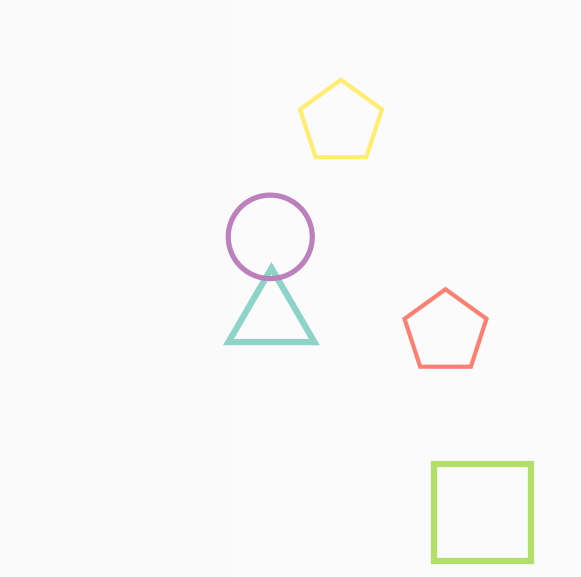[{"shape": "triangle", "thickness": 3, "radius": 0.43, "center": [0.467, 0.449]}, {"shape": "pentagon", "thickness": 2, "radius": 0.37, "center": [0.766, 0.424]}, {"shape": "square", "thickness": 3, "radius": 0.42, "center": [0.83, 0.111]}, {"shape": "circle", "thickness": 2.5, "radius": 0.36, "center": [0.465, 0.589]}, {"shape": "pentagon", "thickness": 2, "radius": 0.37, "center": [0.587, 0.787]}]